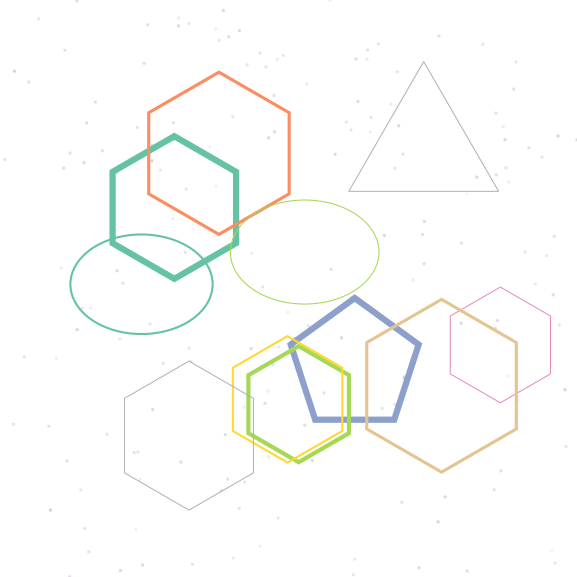[{"shape": "hexagon", "thickness": 3, "radius": 0.62, "center": [0.302, 0.64]}, {"shape": "oval", "thickness": 1, "radius": 0.62, "center": [0.245, 0.507]}, {"shape": "hexagon", "thickness": 1.5, "radius": 0.7, "center": [0.379, 0.734]}, {"shape": "pentagon", "thickness": 3, "radius": 0.58, "center": [0.614, 0.367]}, {"shape": "hexagon", "thickness": 0.5, "radius": 0.5, "center": [0.866, 0.402]}, {"shape": "hexagon", "thickness": 2, "radius": 0.5, "center": [0.517, 0.299]}, {"shape": "oval", "thickness": 0.5, "radius": 0.64, "center": [0.528, 0.563]}, {"shape": "hexagon", "thickness": 1, "radius": 0.55, "center": [0.498, 0.308]}, {"shape": "hexagon", "thickness": 1.5, "radius": 0.75, "center": [0.765, 0.331]}, {"shape": "triangle", "thickness": 0.5, "radius": 0.75, "center": [0.734, 0.743]}, {"shape": "hexagon", "thickness": 0.5, "radius": 0.64, "center": [0.327, 0.245]}]